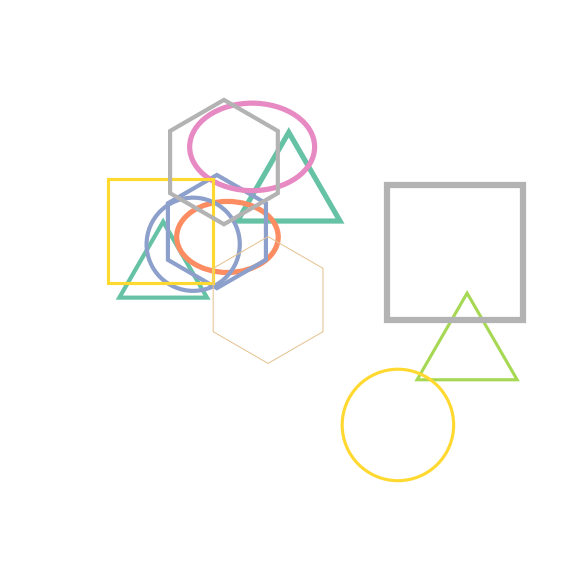[{"shape": "triangle", "thickness": 2, "radius": 0.44, "center": [0.283, 0.528]}, {"shape": "triangle", "thickness": 2.5, "radius": 0.51, "center": [0.5, 0.668]}, {"shape": "oval", "thickness": 2.5, "radius": 0.44, "center": [0.394, 0.589]}, {"shape": "circle", "thickness": 2, "radius": 0.4, "center": [0.335, 0.576]}, {"shape": "hexagon", "thickness": 2, "radius": 0.49, "center": [0.376, 0.598]}, {"shape": "oval", "thickness": 2.5, "radius": 0.54, "center": [0.437, 0.745]}, {"shape": "triangle", "thickness": 1.5, "radius": 0.5, "center": [0.809, 0.392]}, {"shape": "square", "thickness": 1.5, "radius": 0.45, "center": [0.278, 0.599]}, {"shape": "circle", "thickness": 1.5, "radius": 0.48, "center": [0.689, 0.263]}, {"shape": "hexagon", "thickness": 0.5, "radius": 0.55, "center": [0.464, 0.48]}, {"shape": "hexagon", "thickness": 2, "radius": 0.54, "center": [0.388, 0.718]}, {"shape": "square", "thickness": 3, "radius": 0.59, "center": [0.788, 0.562]}]